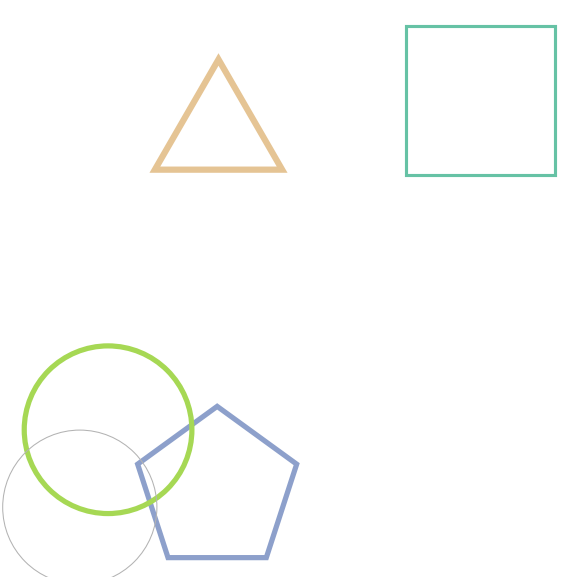[{"shape": "square", "thickness": 1.5, "radius": 0.65, "center": [0.832, 0.825]}, {"shape": "pentagon", "thickness": 2.5, "radius": 0.72, "center": [0.376, 0.151]}, {"shape": "circle", "thickness": 2.5, "radius": 0.73, "center": [0.187, 0.255]}, {"shape": "triangle", "thickness": 3, "radius": 0.64, "center": [0.378, 0.769]}, {"shape": "circle", "thickness": 0.5, "radius": 0.67, "center": [0.138, 0.121]}]